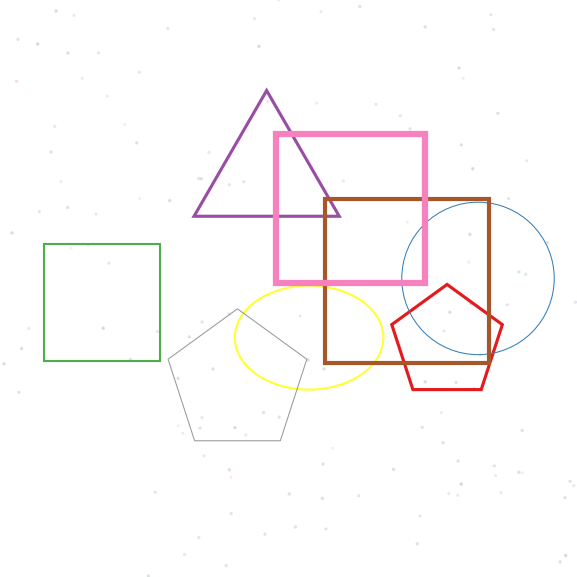[{"shape": "pentagon", "thickness": 1.5, "radius": 0.5, "center": [0.774, 0.406]}, {"shape": "circle", "thickness": 0.5, "radius": 0.66, "center": [0.828, 0.517]}, {"shape": "square", "thickness": 1, "radius": 0.5, "center": [0.176, 0.475]}, {"shape": "triangle", "thickness": 1.5, "radius": 0.73, "center": [0.462, 0.697]}, {"shape": "oval", "thickness": 1, "radius": 0.64, "center": [0.535, 0.415]}, {"shape": "square", "thickness": 2, "radius": 0.71, "center": [0.705, 0.513]}, {"shape": "square", "thickness": 3, "radius": 0.64, "center": [0.607, 0.638]}, {"shape": "pentagon", "thickness": 0.5, "radius": 0.63, "center": [0.411, 0.338]}]